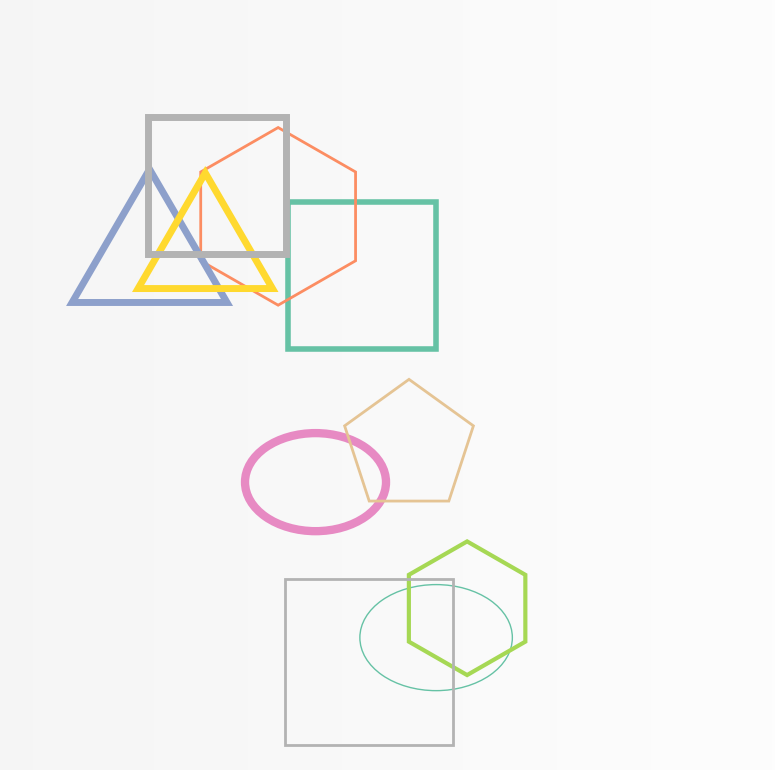[{"shape": "oval", "thickness": 0.5, "radius": 0.49, "center": [0.563, 0.172]}, {"shape": "square", "thickness": 2, "radius": 0.48, "center": [0.467, 0.642]}, {"shape": "hexagon", "thickness": 1, "radius": 0.58, "center": [0.359, 0.719]}, {"shape": "triangle", "thickness": 2.5, "radius": 0.58, "center": [0.193, 0.665]}, {"shape": "oval", "thickness": 3, "radius": 0.45, "center": [0.407, 0.374]}, {"shape": "hexagon", "thickness": 1.5, "radius": 0.43, "center": [0.603, 0.21]}, {"shape": "triangle", "thickness": 2.5, "radius": 0.5, "center": [0.265, 0.675]}, {"shape": "pentagon", "thickness": 1, "radius": 0.44, "center": [0.528, 0.42]}, {"shape": "square", "thickness": 2.5, "radius": 0.44, "center": [0.28, 0.759]}, {"shape": "square", "thickness": 1, "radius": 0.54, "center": [0.476, 0.14]}]